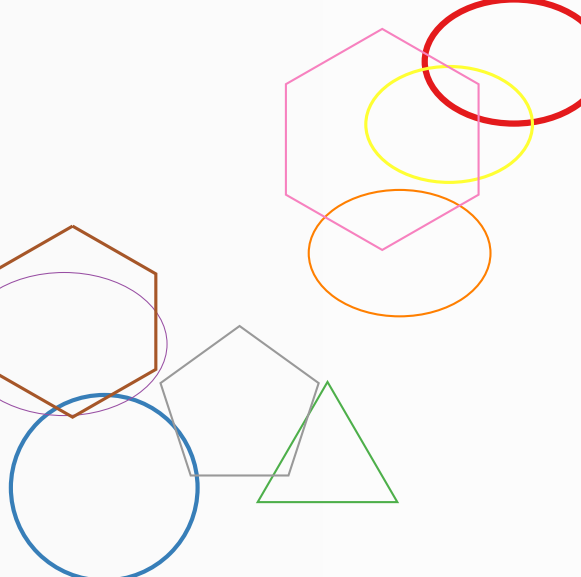[{"shape": "oval", "thickness": 3, "radius": 0.77, "center": [0.884, 0.893]}, {"shape": "circle", "thickness": 2, "radius": 0.8, "center": [0.179, 0.155]}, {"shape": "triangle", "thickness": 1, "radius": 0.69, "center": [0.563, 0.199]}, {"shape": "oval", "thickness": 0.5, "radius": 0.88, "center": [0.11, 0.403]}, {"shape": "oval", "thickness": 1, "radius": 0.78, "center": [0.688, 0.561]}, {"shape": "oval", "thickness": 1.5, "radius": 0.72, "center": [0.773, 0.784]}, {"shape": "hexagon", "thickness": 1.5, "radius": 0.83, "center": [0.125, 0.442]}, {"shape": "hexagon", "thickness": 1, "radius": 0.96, "center": [0.658, 0.758]}, {"shape": "pentagon", "thickness": 1, "radius": 0.72, "center": [0.412, 0.292]}]